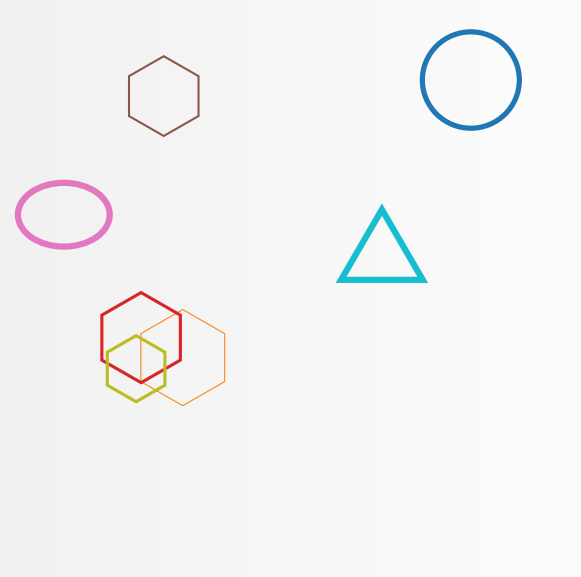[{"shape": "circle", "thickness": 2.5, "radius": 0.42, "center": [0.81, 0.861]}, {"shape": "hexagon", "thickness": 0.5, "radius": 0.42, "center": [0.314, 0.38]}, {"shape": "hexagon", "thickness": 1.5, "radius": 0.39, "center": [0.243, 0.415]}, {"shape": "hexagon", "thickness": 1, "radius": 0.35, "center": [0.282, 0.833]}, {"shape": "oval", "thickness": 3, "radius": 0.39, "center": [0.11, 0.627]}, {"shape": "hexagon", "thickness": 1.5, "radius": 0.29, "center": [0.234, 0.361]}, {"shape": "triangle", "thickness": 3, "radius": 0.41, "center": [0.657, 0.555]}]